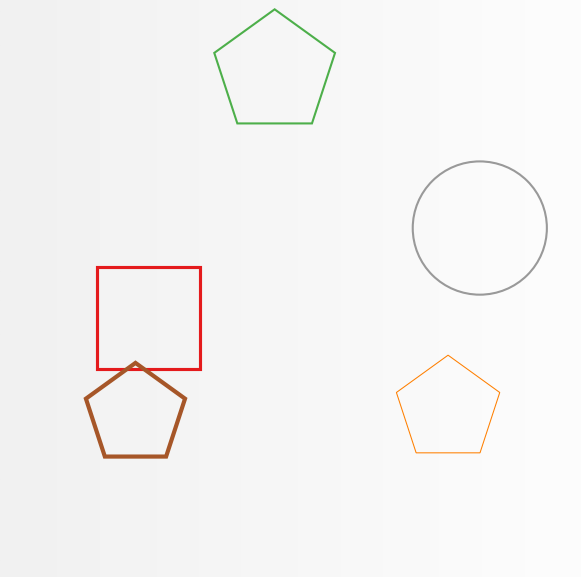[{"shape": "square", "thickness": 1.5, "radius": 0.44, "center": [0.256, 0.449]}, {"shape": "pentagon", "thickness": 1, "radius": 0.55, "center": [0.473, 0.874]}, {"shape": "pentagon", "thickness": 0.5, "radius": 0.47, "center": [0.771, 0.291]}, {"shape": "pentagon", "thickness": 2, "radius": 0.45, "center": [0.233, 0.281]}, {"shape": "circle", "thickness": 1, "radius": 0.58, "center": [0.825, 0.604]}]